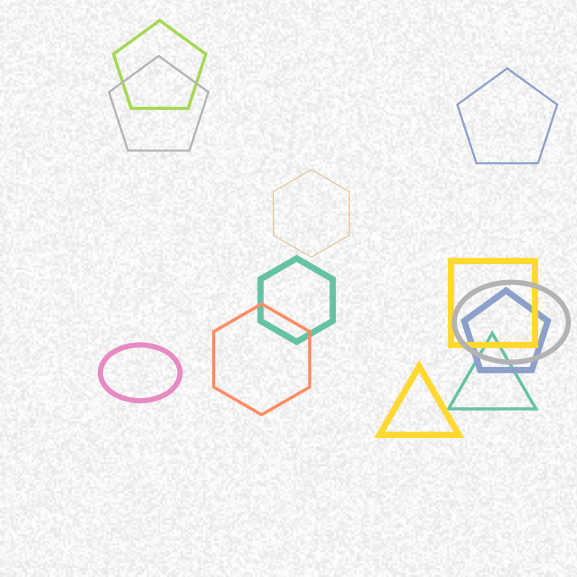[{"shape": "hexagon", "thickness": 3, "radius": 0.36, "center": [0.514, 0.48]}, {"shape": "triangle", "thickness": 1.5, "radius": 0.44, "center": [0.852, 0.335]}, {"shape": "hexagon", "thickness": 1.5, "radius": 0.48, "center": [0.453, 0.377]}, {"shape": "pentagon", "thickness": 3, "radius": 0.38, "center": [0.876, 0.42]}, {"shape": "pentagon", "thickness": 1, "radius": 0.45, "center": [0.878, 0.79]}, {"shape": "oval", "thickness": 2.5, "radius": 0.35, "center": [0.243, 0.354]}, {"shape": "pentagon", "thickness": 1.5, "radius": 0.42, "center": [0.276, 0.88]}, {"shape": "triangle", "thickness": 3, "radius": 0.4, "center": [0.726, 0.286]}, {"shape": "square", "thickness": 3, "radius": 0.36, "center": [0.854, 0.474]}, {"shape": "hexagon", "thickness": 0.5, "radius": 0.38, "center": [0.539, 0.63]}, {"shape": "oval", "thickness": 2.5, "radius": 0.49, "center": [0.885, 0.441]}, {"shape": "pentagon", "thickness": 1, "radius": 0.45, "center": [0.275, 0.812]}]